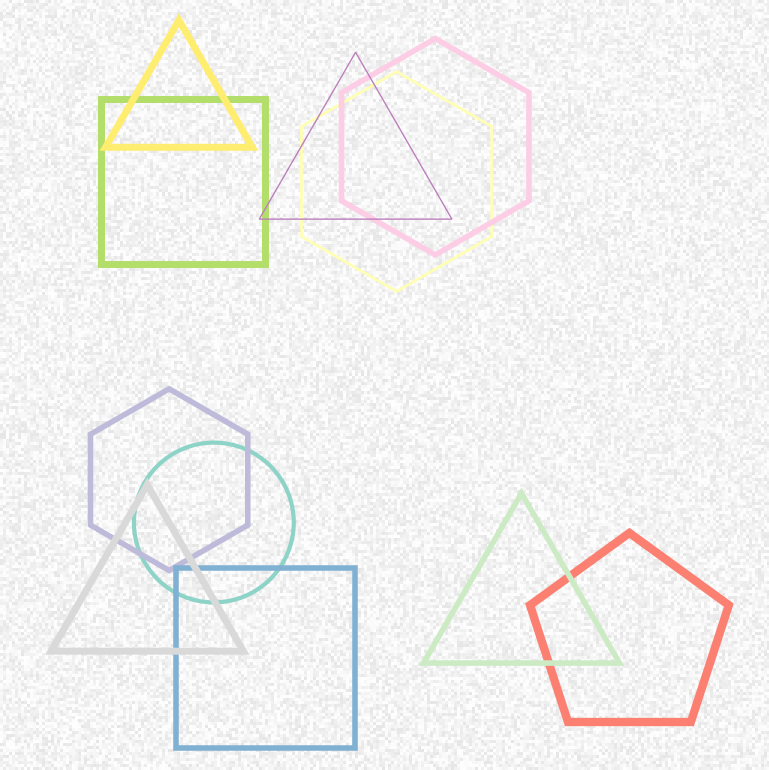[{"shape": "circle", "thickness": 1.5, "radius": 0.52, "center": [0.278, 0.321]}, {"shape": "hexagon", "thickness": 1, "radius": 0.71, "center": [0.515, 0.764]}, {"shape": "hexagon", "thickness": 2, "radius": 0.59, "center": [0.22, 0.377]}, {"shape": "pentagon", "thickness": 3, "radius": 0.68, "center": [0.817, 0.172]}, {"shape": "square", "thickness": 2, "radius": 0.58, "center": [0.345, 0.146]}, {"shape": "square", "thickness": 2.5, "radius": 0.53, "center": [0.238, 0.764]}, {"shape": "hexagon", "thickness": 2, "radius": 0.7, "center": [0.565, 0.809]}, {"shape": "triangle", "thickness": 2.5, "radius": 0.72, "center": [0.191, 0.226]}, {"shape": "triangle", "thickness": 0.5, "radius": 0.72, "center": [0.462, 0.788]}, {"shape": "triangle", "thickness": 2, "radius": 0.74, "center": [0.677, 0.212]}, {"shape": "triangle", "thickness": 2.5, "radius": 0.55, "center": [0.232, 0.864]}]